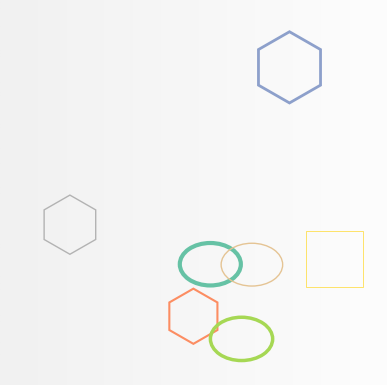[{"shape": "oval", "thickness": 3, "radius": 0.39, "center": [0.543, 0.314]}, {"shape": "hexagon", "thickness": 1.5, "radius": 0.36, "center": [0.499, 0.179]}, {"shape": "hexagon", "thickness": 2, "radius": 0.46, "center": [0.747, 0.825]}, {"shape": "oval", "thickness": 2.5, "radius": 0.4, "center": [0.623, 0.12]}, {"shape": "square", "thickness": 0.5, "radius": 0.37, "center": [0.863, 0.327]}, {"shape": "oval", "thickness": 1, "radius": 0.4, "center": [0.65, 0.313]}, {"shape": "hexagon", "thickness": 1, "radius": 0.38, "center": [0.18, 0.416]}]